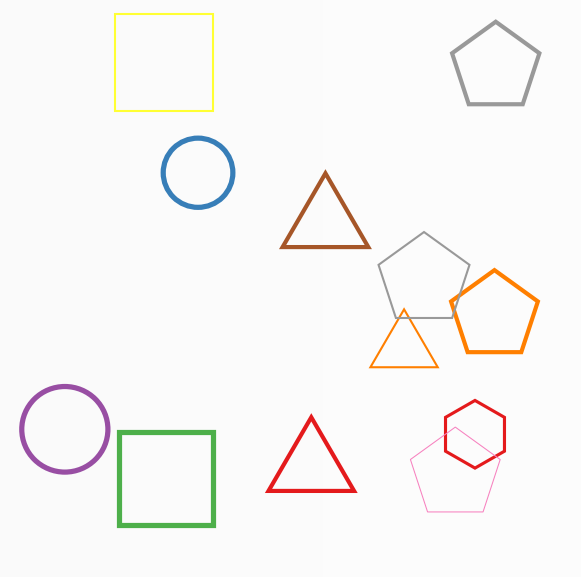[{"shape": "triangle", "thickness": 2, "radius": 0.42, "center": [0.536, 0.192]}, {"shape": "hexagon", "thickness": 1.5, "radius": 0.29, "center": [0.817, 0.247]}, {"shape": "circle", "thickness": 2.5, "radius": 0.3, "center": [0.341, 0.7]}, {"shape": "square", "thickness": 2.5, "radius": 0.4, "center": [0.286, 0.171]}, {"shape": "circle", "thickness": 2.5, "radius": 0.37, "center": [0.112, 0.256]}, {"shape": "triangle", "thickness": 1, "radius": 0.33, "center": [0.695, 0.397]}, {"shape": "pentagon", "thickness": 2, "radius": 0.39, "center": [0.851, 0.453]}, {"shape": "square", "thickness": 1, "radius": 0.42, "center": [0.282, 0.891]}, {"shape": "triangle", "thickness": 2, "radius": 0.43, "center": [0.56, 0.614]}, {"shape": "pentagon", "thickness": 0.5, "radius": 0.41, "center": [0.783, 0.178]}, {"shape": "pentagon", "thickness": 1, "radius": 0.41, "center": [0.729, 0.515]}, {"shape": "pentagon", "thickness": 2, "radius": 0.39, "center": [0.853, 0.883]}]